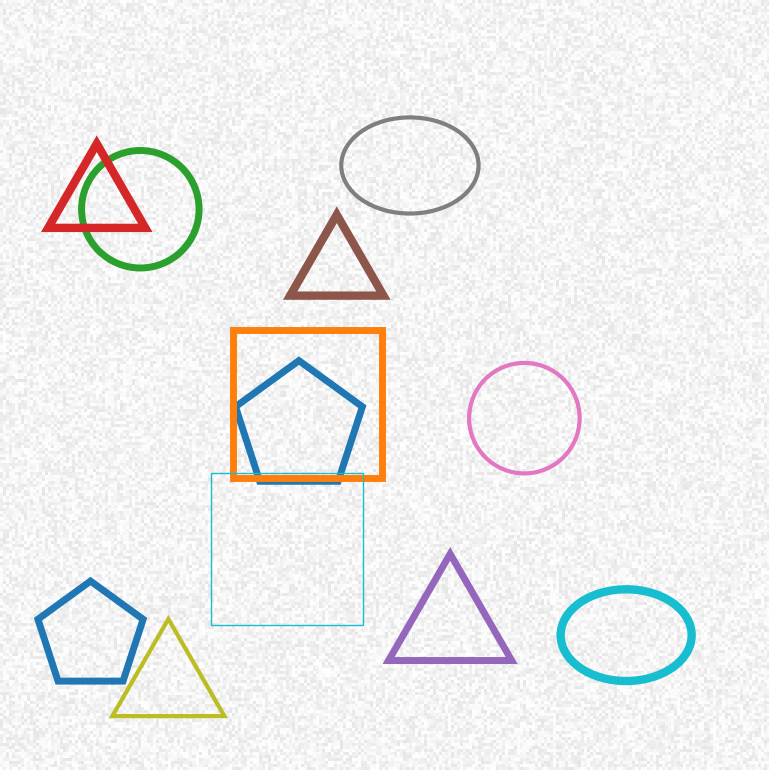[{"shape": "pentagon", "thickness": 2.5, "radius": 0.36, "center": [0.118, 0.174]}, {"shape": "pentagon", "thickness": 2.5, "radius": 0.43, "center": [0.388, 0.445]}, {"shape": "square", "thickness": 2.5, "radius": 0.48, "center": [0.399, 0.475]}, {"shape": "circle", "thickness": 2.5, "radius": 0.38, "center": [0.182, 0.728]}, {"shape": "triangle", "thickness": 3, "radius": 0.36, "center": [0.126, 0.74]}, {"shape": "triangle", "thickness": 2.5, "radius": 0.46, "center": [0.585, 0.188]}, {"shape": "triangle", "thickness": 3, "radius": 0.35, "center": [0.437, 0.651]}, {"shape": "circle", "thickness": 1.5, "radius": 0.36, "center": [0.681, 0.457]}, {"shape": "oval", "thickness": 1.5, "radius": 0.45, "center": [0.532, 0.785]}, {"shape": "triangle", "thickness": 1.5, "radius": 0.42, "center": [0.219, 0.112]}, {"shape": "square", "thickness": 0.5, "radius": 0.49, "center": [0.372, 0.287]}, {"shape": "oval", "thickness": 3, "radius": 0.43, "center": [0.813, 0.175]}]